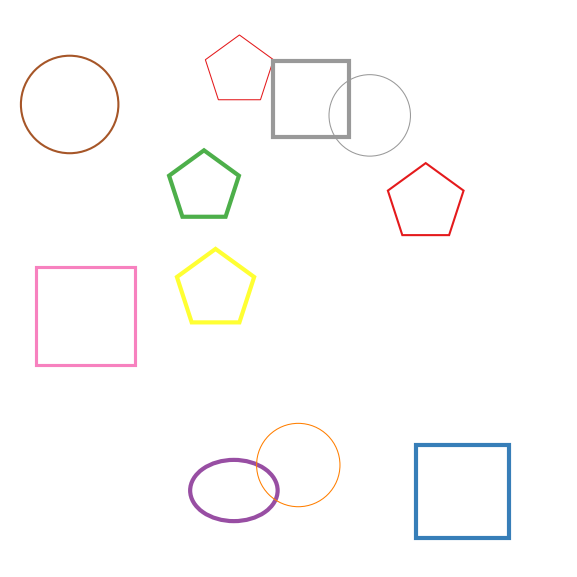[{"shape": "pentagon", "thickness": 1, "radius": 0.34, "center": [0.737, 0.648]}, {"shape": "pentagon", "thickness": 0.5, "radius": 0.31, "center": [0.415, 0.877]}, {"shape": "square", "thickness": 2, "radius": 0.4, "center": [0.8, 0.148]}, {"shape": "pentagon", "thickness": 2, "radius": 0.32, "center": [0.353, 0.675]}, {"shape": "oval", "thickness": 2, "radius": 0.38, "center": [0.405, 0.15]}, {"shape": "circle", "thickness": 0.5, "radius": 0.36, "center": [0.517, 0.194]}, {"shape": "pentagon", "thickness": 2, "radius": 0.35, "center": [0.373, 0.498]}, {"shape": "circle", "thickness": 1, "radius": 0.42, "center": [0.121, 0.818]}, {"shape": "square", "thickness": 1.5, "radius": 0.43, "center": [0.148, 0.452]}, {"shape": "square", "thickness": 2, "radius": 0.33, "center": [0.538, 0.828]}, {"shape": "circle", "thickness": 0.5, "radius": 0.35, "center": [0.64, 0.799]}]